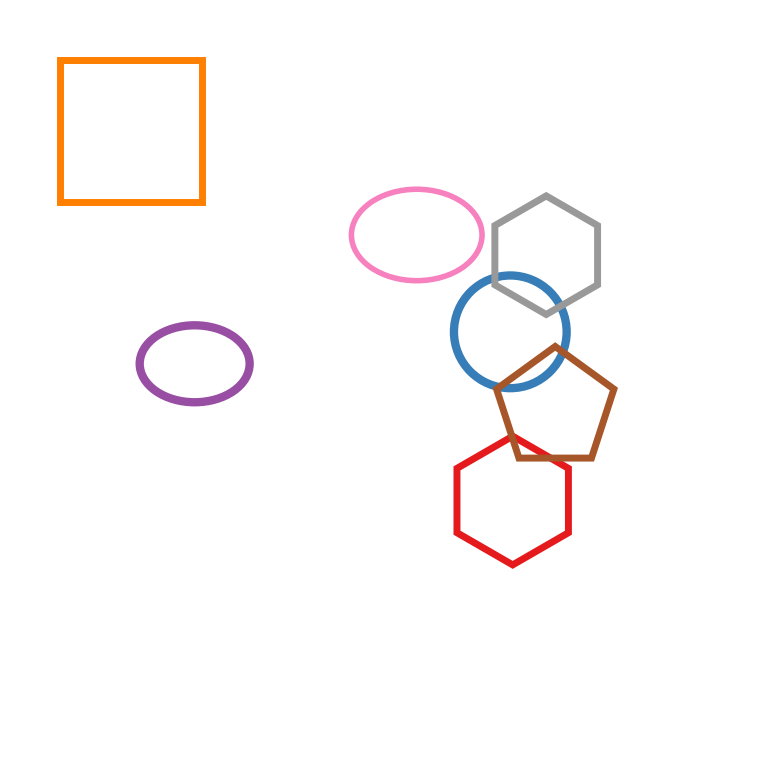[{"shape": "hexagon", "thickness": 2.5, "radius": 0.42, "center": [0.666, 0.35]}, {"shape": "circle", "thickness": 3, "radius": 0.37, "center": [0.663, 0.569]}, {"shape": "oval", "thickness": 3, "radius": 0.36, "center": [0.253, 0.528]}, {"shape": "square", "thickness": 2.5, "radius": 0.46, "center": [0.171, 0.83]}, {"shape": "pentagon", "thickness": 2.5, "radius": 0.4, "center": [0.721, 0.47]}, {"shape": "oval", "thickness": 2, "radius": 0.42, "center": [0.541, 0.695]}, {"shape": "hexagon", "thickness": 2.5, "radius": 0.39, "center": [0.709, 0.669]}]